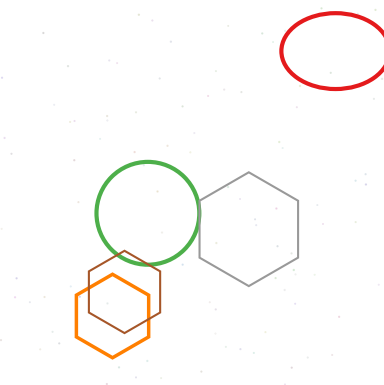[{"shape": "oval", "thickness": 3, "radius": 0.7, "center": [0.872, 0.867]}, {"shape": "circle", "thickness": 3, "radius": 0.67, "center": [0.384, 0.446]}, {"shape": "hexagon", "thickness": 2.5, "radius": 0.54, "center": [0.292, 0.179]}, {"shape": "hexagon", "thickness": 1.5, "radius": 0.53, "center": [0.323, 0.242]}, {"shape": "hexagon", "thickness": 1.5, "radius": 0.74, "center": [0.646, 0.405]}]